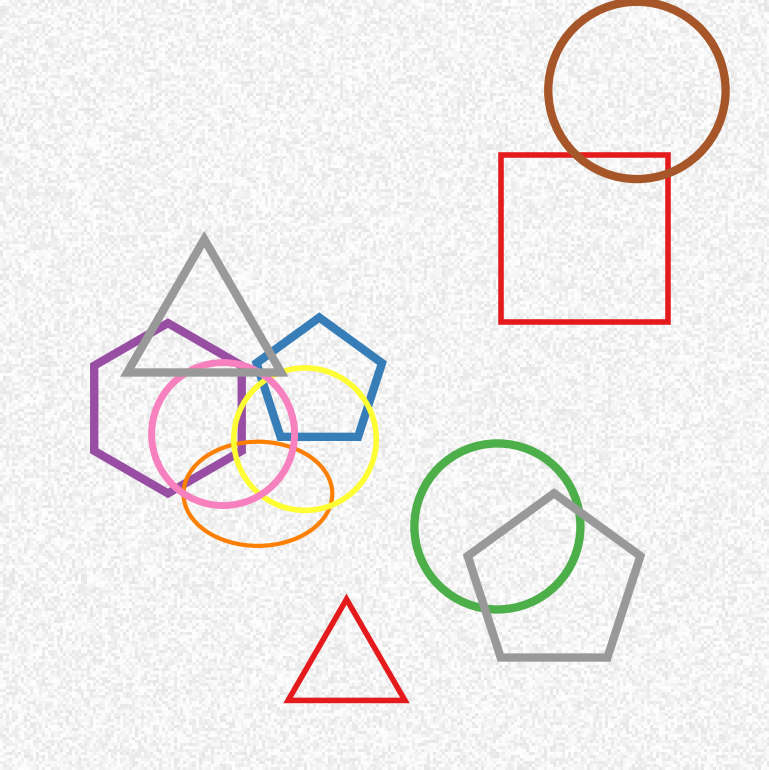[{"shape": "square", "thickness": 2, "radius": 0.54, "center": [0.759, 0.69]}, {"shape": "triangle", "thickness": 2, "radius": 0.44, "center": [0.45, 0.134]}, {"shape": "pentagon", "thickness": 3, "radius": 0.43, "center": [0.415, 0.502]}, {"shape": "circle", "thickness": 3, "radius": 0.54, "center": [0.646, 0.316]}, {"shape": "hexagon", "thickness": 3, "radius": 0.55, "center": [0.218, 0.47]}, {"shape": "oval", "thickness": 1.5, "radius": 0.48, "center": [0.335, 0.359]}, {"shape": "circle", "thickness": 2, "radius": 0.46, "center": [0.396, 0.43]}, {"shape": "circle", "thickness": 3, "radius": 0.58, "center": [0.827, 0.883]}, {"shape": "circle", "thickness": 2.5, "radius": 0.46, "center": [0.29, 0.436]}, {"shape": "triangle", "thickness": 3, "radius": 0.58, "center": [0.265, 0.574]}, {"shape": "pentagon", "thickness": 3, "radius": 0.59, "center": [0.72, 0.241]}]